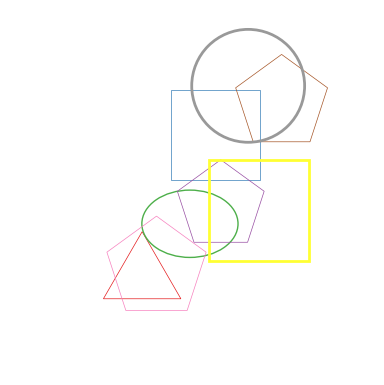[{"shape": "triangle", "thickness": 0.5, "radius": 0.58, "center": [0.369, 0.282]}, {"shape": "square", "thickness": 0.5, "radius": 0.58, "center": [0.56, 0.65]}, {"shape": "oval", "thickness": 1, "radius": 0.62, "center": [0.493, 0.419]}, {"shape": "pentagon", "thickness": 0.5, "radius": 0.59, "center": [0.573, 0.467]}, {"shape": "square", "thickness": 2, "radius": 0.65, "center": [0.672, 0.453]}, {"shape": "pentagon", "thickness": 0.5, "radius": 0.63, "center": [0.731, 0.733]}, {"shape": "pentagon", "thickness": 0.5, "radius": 0.68, "center": [0.406, 0.303]}, {"shape": "circle", "thickness": 2, "radius": 0.73, "center": [0.645, 0.777]}]